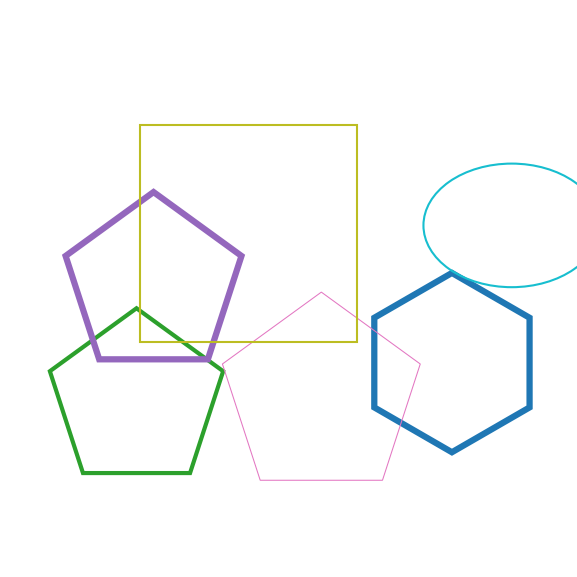[{"shape": "hexagon", "thickness": 3, "radius": 0.78, "center": [0.783, 0.371]}, {"shape": "pentagon", "thickness": 2, "radius": 0.79, "center": [0.236, 0.308]}, {"shape": "pentagon", "thickness": 3, "radius": 0.8, "center": [0.266, 0.506]}, {"shape": "pentagon", "thickness": 0.5, "radius": 0.9, "center": [0.556, 0.313]}, {"shape": "square", "thickness": 1, "radius": 0.94, "center": [0.43, 0.595]}, {"shape": "oval", "thickness": 1, "radius": 0.76, "center": [0.886, 0.609]}]